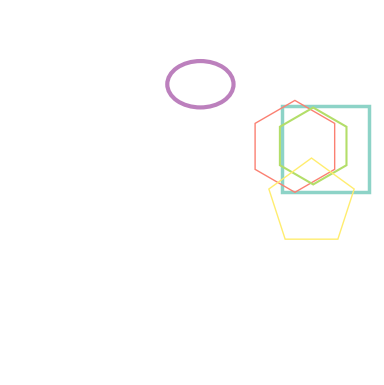[{"shape": "square", "thickness": 2.5, "radius": 0.56, "center": [0.845, 0.613]}, {"shape": "hexagon", "thickness": 1, "radius": 0.6, "center": [0.766, 0.62]}, {"shape": "hexagon", "thickness": 1.5, "radius": 0.5, "center": [0.813, 0.621]}, {"shape": "oval", "thickness": 3, "radius": 0.43, "center": [0.521, 0.781]}, {"shape": "pentagon", "thickness": 1, "radius": 0.58, "center": [0.809, 0.473]}]